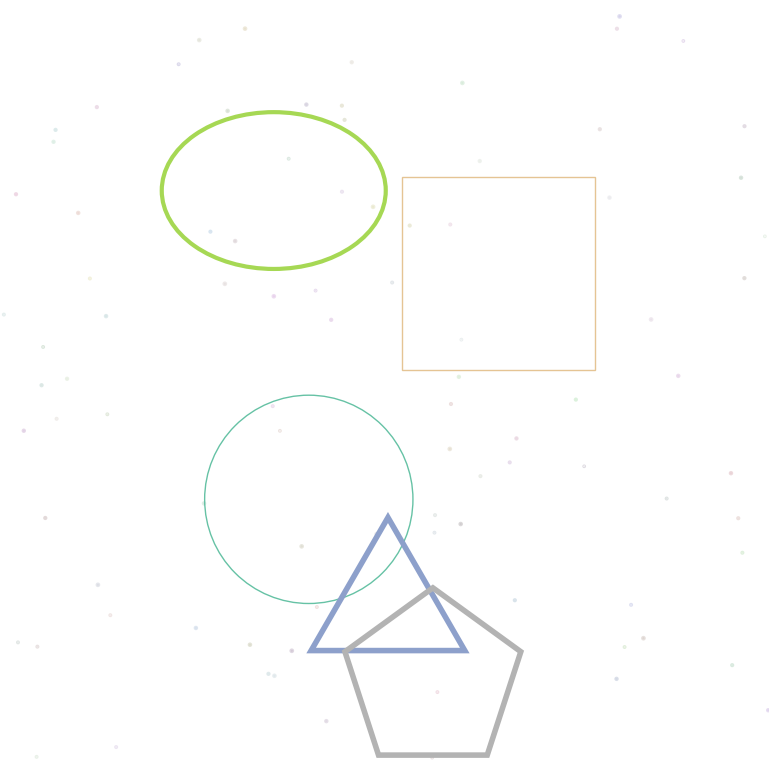[{"shape": "circle", "thickness": 0.5, "radius": 0.68, "center": [0.401, 0.351]}, {"shape": "triangle", "thickness": 2, "radius": 0.58, "center": [0.504, 0.213]}, {"shape": "oval", "thickness": 1.5, "radius": 0.73, "center": [0.356, 0.753]}, {"shape": "square", "thickness": 0.5, "radius": 0.63, "center": [0.647, 0.645]}, {"shape": "pentagon", "thickness": 2, "radius": 0.6, "center": [0.562, 0.116]}]